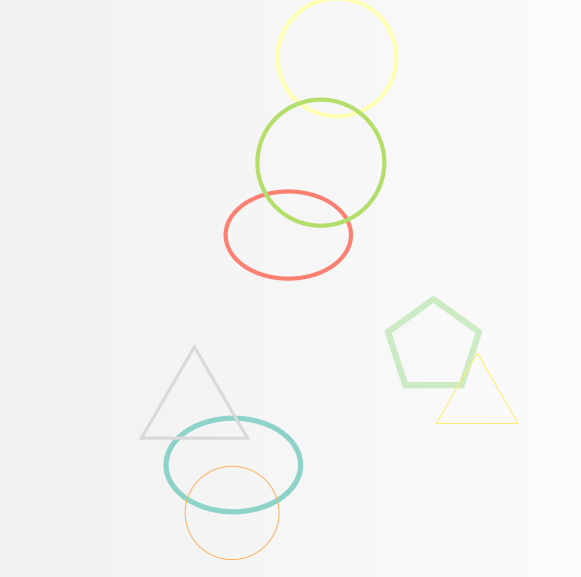[{"shape": "oval", "thickness": 2.5, "radius": 0.58, "center": [0.401, 0.194]}, {"shape": "circle", "thickness": 2, "radius": 0.51, "center": [0.58, 0.9]}, {"shape": "oval", "thickness": 2, "radius": 0.54, "center": [0.496, 0.592]}, {"shape": "circle", "thickness": 0.5, "radius": 0.4, "center": [0.399, 0.111]}, {"shape": "circle", "thickness": 2, "radius": 0.55, "center": [0.552, 0.717]}, {"shape": "triangle", "thickness": 1.5, "radius": 0.53, "center": [0.335, 0.293]}, {"shape": "pentagon", "thickness": 3, "radius": 0.41, "center": [0.746, 0.399]}, {"shape": "triangle", "thickness": 0.5, "radius": 0.41, "center": [0.821, 0.306]}]